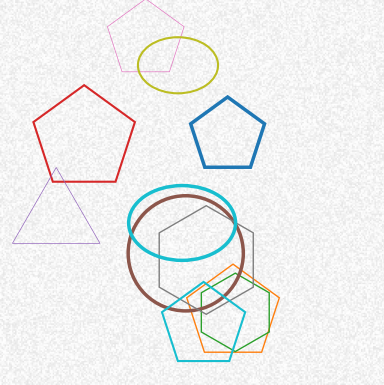[{"shape": "pentagon", "thickness": 2.5, "radius": 0.5, "center": [0.591, 0.647]}, {"shape": "pentagon", "thickness": 1, "radius": 0.63, "center": [0.605, 0.187]}, {"shape": "hexagon", "thickness": 1, "radius": 0.51, "center": [0.611, 0.189]}, {"shape": "pentagon", "thickness": 1.5, "radius": 0.69, "center": [0.219, 0.64]}, {"shape": "triangle", "thickness": 0.5, "radius": 0.66, "center": [0.146, 0.434]}, {"shape": "circle", "thickness": 2.5, "radius": 0.75, "center": [0.482, 0.342]}, {"shape": "pentagon", "thickness": 0.5, "radius": 0.52, "center": [0.379, 0.898]}, {"shape": "hexagon", "thickness": 1, "radius": 0.71, "center": [0.536, 0.325]}, {"shape": "oval", "thickness": 1.5, "radius": 0.52, "center": [0.462, 0.83]}, {"shape": "pentagon", "thickness": 1.5, "radius": 0.57, "center": [0.529, 0.154]}, {"shape": "oval", "thickness": 2.5, "radius": 0.69, "center": [0.473, 0.421]}]